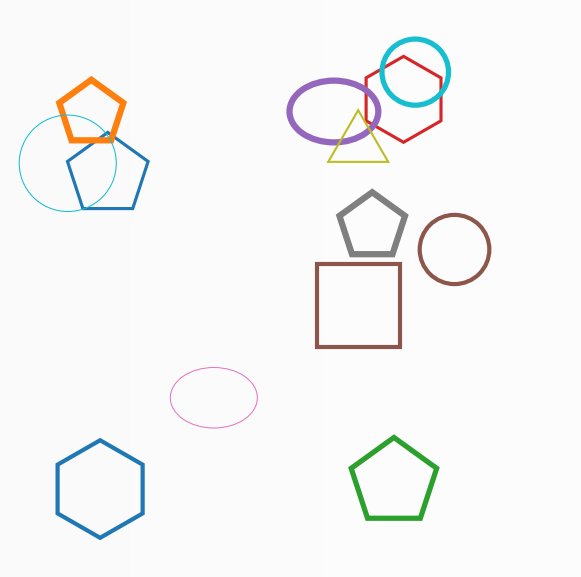[{"shape": "pentagon", "thickness": 1.5, "radius": 0.36, "center": [0.185, 0.697]}, {"shape": "hexagon", "thickness": 2, "radius": 0.42, "center": [0.172, 0.152]}, {"shape": "pentagon", "thickness": 3, "radius": 0.29, "center": [0.157, 0.803]}, {"shape": "pentagon", "thickness": 2.5, "radius": 0.39, "center": [0.678, 0.164]}, {"shape": "hexagon", "thickness": 1.5, "radius": 0.37, "center": [0.694, 0.827]}, {"shape": "oval", "thickness": 3, "radius": 0.38, "center": [0.574, 0.806]}, {"shape": "circle", "thickness": 2, "radius": 0.3, "center": [0.782, 0.567]}, {"shape": "square", "thickness": 2, "radius": 0.36, "center": [0.617, 0.47]}, {"shape": "oval", "thickness": 0.5, "radius": 0.37, "center": [0.368, 0.31]}, {"shape": "pentagon", "thickness": 3, "radius": 0.3, "center": [0.64, 0.607]}, {"shape": "triangle", "thickness": 1, "radius": 0.3, "center": [0.616, 0.749]}, {"shape": "circle", "thickness": 2.5, "radius": 0.29, "center": [0.714, 0.874]}, {"shape": "circle", "thickness": 0.5, "radius": 0.42, "center": [0.117, 0.716]}]